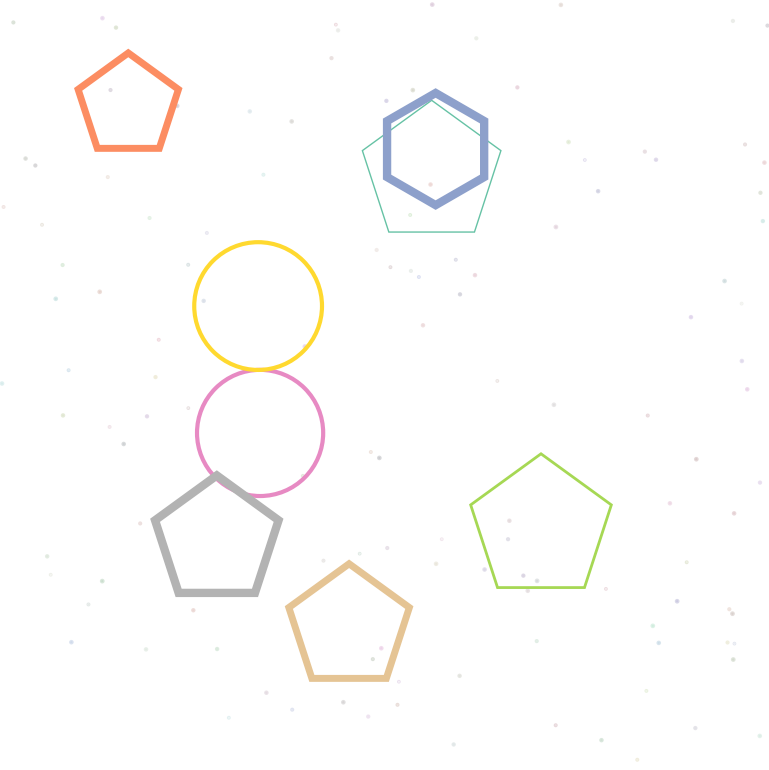[{"shape": "pentagon", "thickness": 0.5, "radius": 0.47, "center": [0.561, 0.775]}, {"shape": "pentagon", "thickness": 2.5, "radius": 0.34, "center": [0.167, 0.863]}, {"shape": "hexagon", "thickness": 3, "radius": 0.36, "center": [0.566, 0.806]}, {"shape": "circle", "thickness": 1.5, "radius": 0.41, "center": [0.338, 0.438]}, {"shape": "pentagon", "thickness": 1, "radius": 0.48, "center": [0.703, 0.315]}, {"shape": "circle", "thickness": 1.5, "radius": 0.41, "center": [0.335, 0.603]}, {"shape": "pentagon", "thickness": 2.5, "radius": 0.41, "center": [0.453, 0.186]}, {"shape": "pentagon", "thickness": 3, "radius": 0.42, "center": [0.282, 0.298]}]